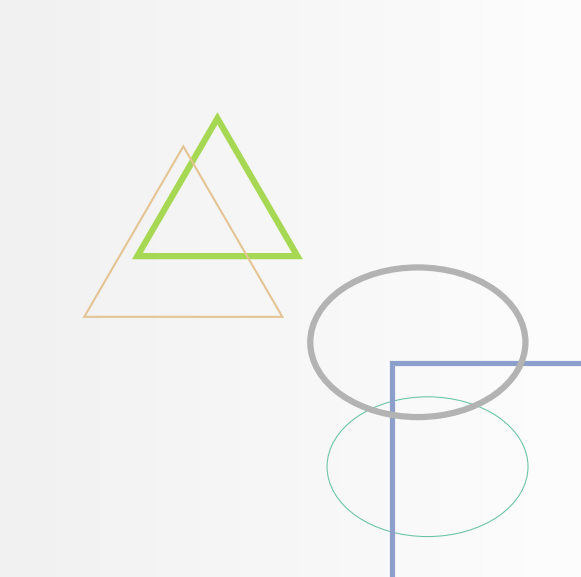[{"shape": "oval", "thickness": 0.5, "radius": 0.86, "center": [0.736, 0.191]}, {"shape": "square", "thickness": 2.5, "radius": 0.95, "center": [0.864, 0.181]}, {"shape": "triangle", "thickness": 3, "radius": 0.79, "center": [0.374, 0.635]}, {"shape": "triangle", "thickness": 1, "radius": 0.98, "center": [0.315, 0.549]}, {"shape": "oval", "thickness": 3, "radius": 0.93, "center": [0.719, 0.406]}]